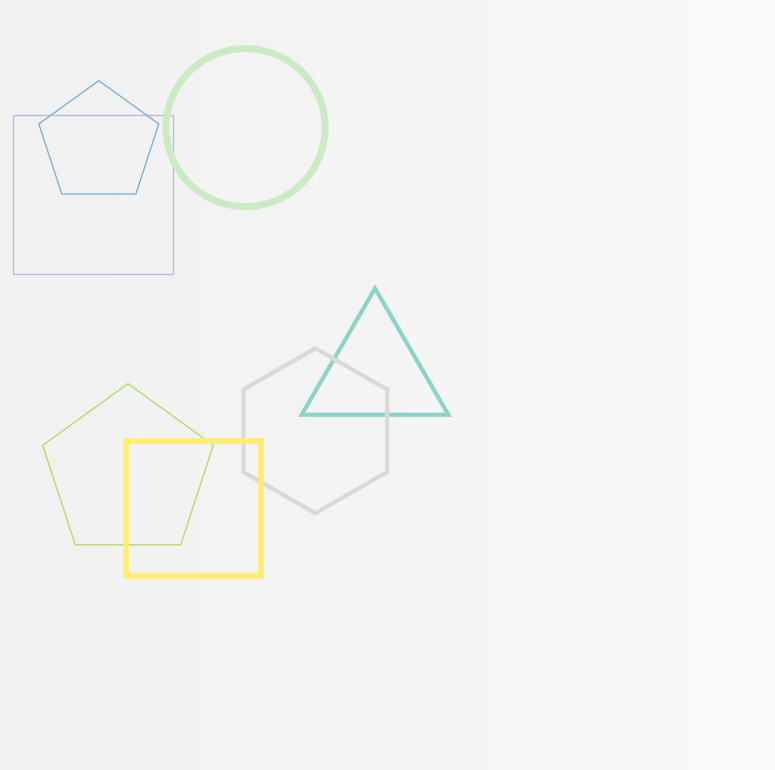[{"shape": "triangle", "thickness": 1.5, "radius": 0.55, "center": [0.484, 0.516]}, {"shape": "square", "thickness": 0.5, "radius": 0.52, "center": [0.12, 0.747]}, {"shape": "pentagon", "thickness": 0.5, "radius": 0.41, "center": [0.128, 0.814]}, {"shape": "pentagon", "thickness": 0.5, "radius": 0.58, "center": [0.165, 0.386]}, {"shape": "hexagon", "thickness": 1.5, "radius": 0.54, "center": [0.407, 0.441]}, {"shape": "circle", "thickness": 2.5, "radius": 0.51, "center": [0.317, 0.834]}, {"shape": "square", "thickness": 2, "radius": 0.44, "center": [0.25, 0.34]}]